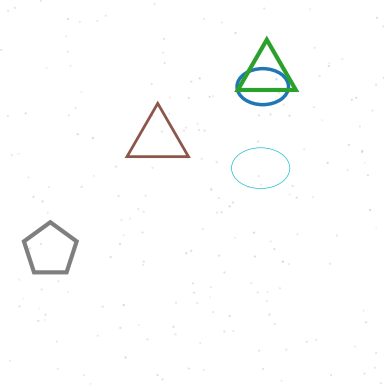[{"shape": "oval", "thickness": 2.5, "radius": 0.33, "center": [0.683, 0.775]}, {"shape": "triangle", "thickness": 3, "radius": 0.44, "center": [0.693, 0.81]}, {"shape": "triangle", "thickness": 2, "radius": 0.46, "center": [0.41, 0.639]}, {"shape": "pentagon", "thickness": 3, "radius": 0.36, "center": [0.131, 0.351]}, {"shape": "oval", "thickness": 0.5, "radius": 0.38, "center": [0.677, 0.563]}]